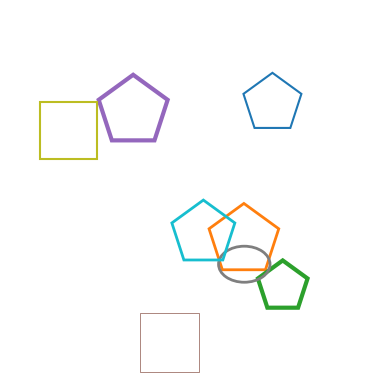[{"shape": "pentagon", "thickness": 1.5, "radius": 0.4, "center": [0.708, 0.732]}, {"shape": "pentagon", "thickness": 2, "radius": 0.48, "center": [0.634, 0.376]}, {"shape": "pentagon", "thickness": 3, "radius": 0.34, "center": [0.734, 0.256]}, {"shape": "pentagon", "thickness": 3, "radius": 0.47, "center": [0.346, 0.712]}, {"shape": "square", "thickness": 0.5, "radius": 0.38, "center": [0.44, 0.111]}, {"shape": "oval", "thickness": 2, "radius": 0.33, "center": [0.635, 0.314]}, {"shape": "square", "thickness": 1.5, "radius": 0.37, "center": [0.179, 0.662]}, {"shape": "pentagon", "thickness": 2, "radius": 0.43, "center": [0.528, 0.394]}]